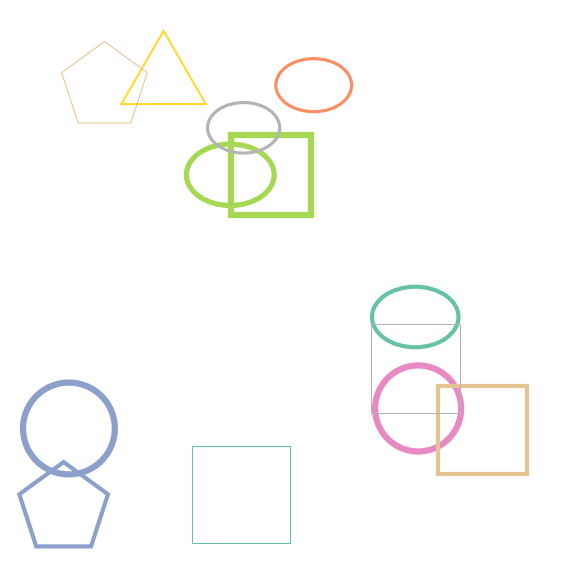[{"shape": "square", "thickness": 0.5, "radius": 0.42, "center": [0.417, 0.143]}, {"shape": "oval", "thickness": 2, "radius": 0.37, "center": [0.719, 0.45]}, {"shape": "oval", "thickness": 1.5, "radius": 0.33, "center": [0.543, 0.852]}, {"shape": "circle", "thickness": 3, "radius": 0.4, "center": [0.119, 0.257]}, {"shape": "pentagon", "thickness": 2, "radius": 0.4, "center": [0.11, 0.118]}, {"shape": "circle", "thickness": 3, "radius": 0.37, "center": [0.724, 0.292]}, {"shape": "oval", "thickness": 2.5, "radius": 0.38, "center": [0.399, 0.696]}, {"shape": "square", "thickness": 3, "radius": 0.35, "center": [0.469, 0.697]}, {"shape": "triangle", "thickness": 1, "radius": 0.42, "center": [0.283, 0.861]}, {"shape": "pentagon", "thickness": 0.5, "radius": 0.39, "center": [0.181, 0.849]}, {"shape": "square", "thickness": 2, "radius": 0.38, "center": [0.835, 0.255]}, {"shape": "square", "thickness": 0.5, "radius": 0.39, "center": [0.72, 0.36]}, {"shape": "oval", "thickness": 1.5, "radius": 0.31, "center": [0.422, 0.778]}]